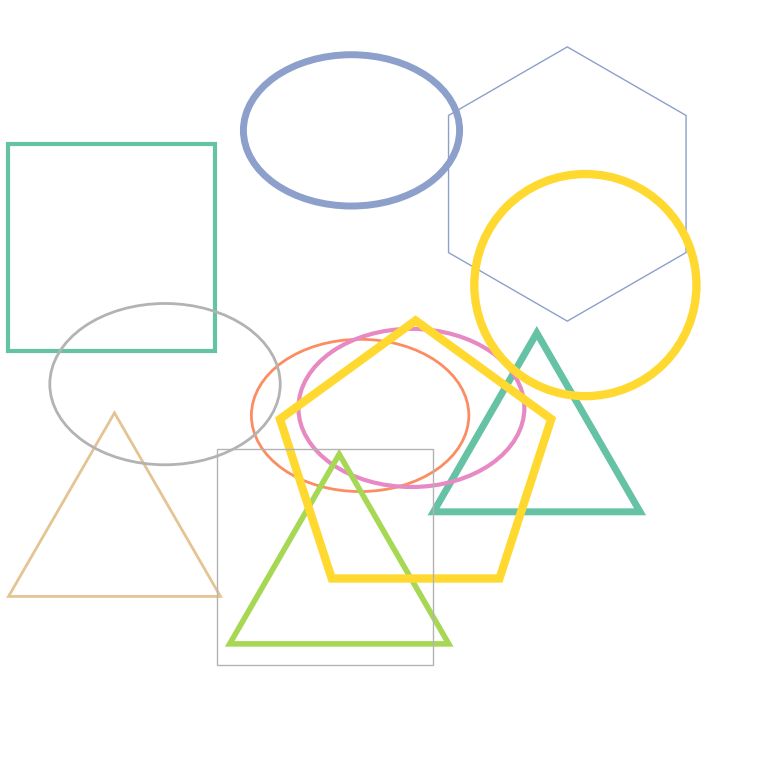[{"shape": "square", "thickness": 1.5, "radius": 0.67, "center": [0.145, 0.679]}, {"shape": "triangle", "thickness": 2.5, "radius": 0.77, "center": [0.697, 0.413]}, {"shape": "oval", "thickness": 1, "radius": 0.71, "center": [0.468, 0.46]}, {"shape": "hexagon", "thickness": 0.5, "radius": 0.89, "center": [0.737, 0.761]}, {"shape": "oval", "thickness": 2.5, "radius": 0.7, "center": [0.456, 0.831]}, {"shape": "oval", "thickness": 1.5, "radius": 0.73, "center": [0.534, 0.47]}, {"shape": "triangle", "thickness": 2, "radius": 0.82, "center": [0.441, 0.246]}, {"shape": "pentagon", "thickness": 3, "radius": 0.93, "center": [0.54, 0.399]}, {"shape": "circle", "thickness": 3, "radius": 0.72, "center": [0.76, 0.63]}, {"shape": "triangle", "thickness": 1, "radius": 0.79, "center": [0.149, 0.305]}, {"shape": "square", "thickness": 0.5, "radius": 0.7, "center": [0.422, 0.277]}, {"shape": "oval", "thickness": 1, "radius": 0.75, "center": [0.214, 0.501]}]